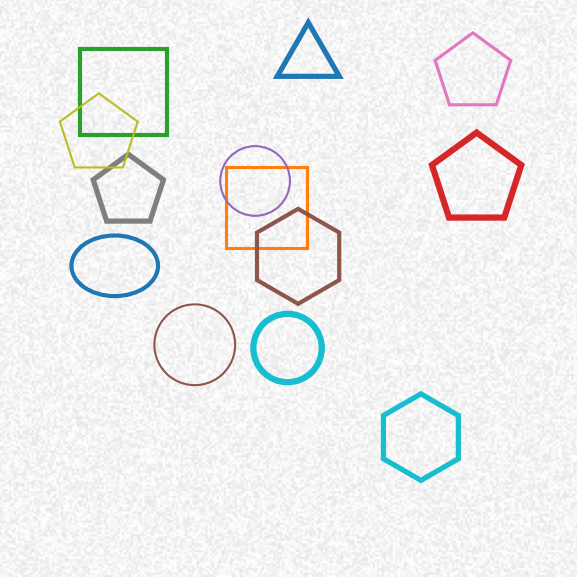[{"shape": "oval", "thickness": 2, "radius": 0.37, "center": [0.199, 0.539]}, {"shape": "triangle", "thickness": 2.5, "radius": 0.31, "center": [0.534, 0.898]}, {"shape": "square", "thickness": 1.5, "radius": 0.35, "center": [0.462, 0.64]}, {"shape": "square", "thickness": 2, "radius": 0.37, "center": [0.214, 0.839]}, {"shape": "pentagon", "thickness": 3, "radius": 0.41, "center": [0.825, 0.688]}, {"shape": "circle", "thickness": 1, "radius": 0.3, "center": [0.442, 0.686]}, {"shape": "hexagon", "thickness": 2, "radius": 0.41, "center": [0.516, 0.555]}, {"shape": "circle", "thickness": 1, "radius": 0.35, "center": [0.337, 0.402]}, {"shape": "pentagon", "thickness": 1.5, "radius": 0.34, "center": [0.819, 0.873]}, {"shape": "pentagon", "thickness": 2.5, "radius": 0.32, "center": [0.222, 0.668]}, {"shape": "pentagon", "thickness": 1, "radius": 0.35, "center": [0.171, 0.767]}, {"shape": "circle", "thickness": 3, "radius": 0.3, "center": [0.498, 0.397]}, {"shape": "hexagon", "thickness": 2.5, "radius": 0.37, "center": [0.729, 0.242]}]